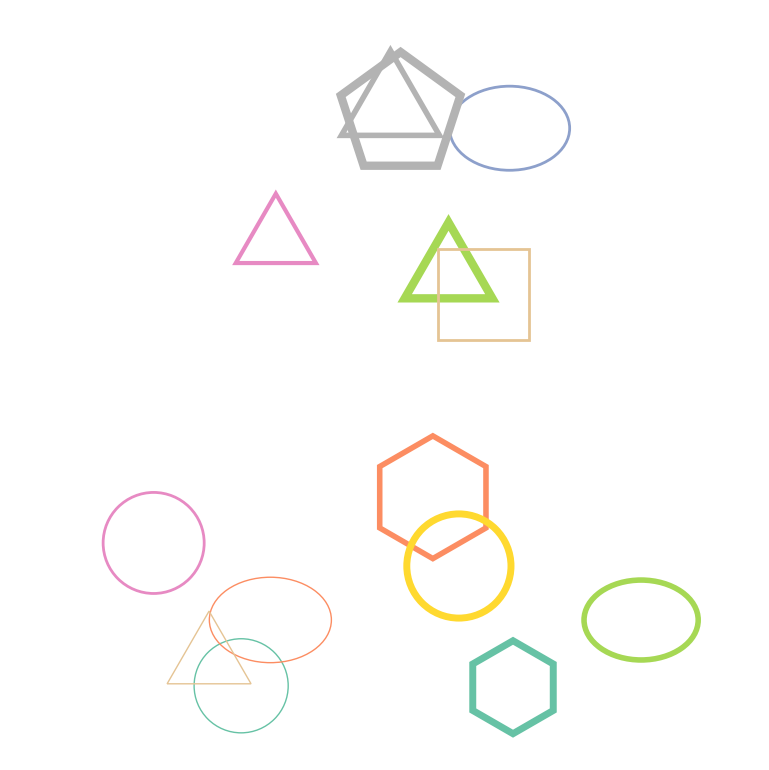[{"shape": "hexagon", "thickness": 2.5, "radius": 0.3, "center": [0.666, 0.108]}, {"shape": "circle", "thickness": 0.5, "radius": 0.31, "center": [0.313, 0.109]}, {"shape": "hexagon", "thickness": 2, "radius": 0.4, "center": [0.562, 0.354]}, {"shape": "oval", "thickness": 0.5, "radius": 0.4, "center": [0.351, 0.195]}, {"shape": "oval", "thickness": 1, "radius": 0.39, "center": [0.662, 0.833]}, {"shape": "triangle", "thickness": 1.5, "radius": 0.3, "center": [0.358, 0.688]}, {"shape": "circle", "thickness": 1, "radius": 0.33, "center": [0.2, 0.295]}, {"shape": "triangle", "thickness": 3, "radius": 0.33, "center": [0.583, 0.645]}, {"shape": "oval", "thickness": 2, "radius": 0.37, "center": [0.833, 0.195]}, {"shape": "circle", "thickness": 2.5, "radius": 0.34, "center": [0.596, 0.265]}, {"shape": "triangle", "thickness": 0.5, "radius": 0.31, "center": [0.272, 0.143]}, {"shape": "square", "thickness": 1, "radius": 0.3, "center": [0.628, 0.618]}, {"shape": "pentagon", "thickness": 3, "radius": 0.41, "center": [0.52, 0.851]}, {"shape": "triangle", "thickness": 2, "radius": 0.37, "center": [0.507, 0.861]}]